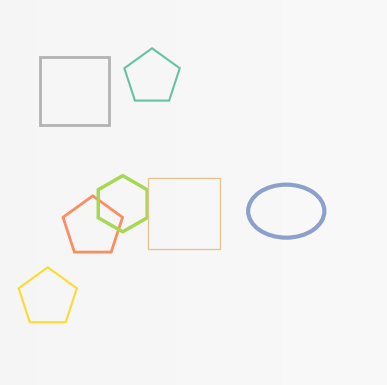[{"shape": "pentagon", "thickness": 1.5, "radius": 0.38, "center": [0.392, 0.8]}, {"shape": "pentagon", "thickness": 2, "radius": 0.4, "center": [0.239, 0.411]}, {"shape": "oval", "thickness": 3, "radius": 0.49, "center": [0.739, 0.452]}, {"shape": "hexagon", "thickness": 2.5, "radius": 0.36, "center": [0.317, 0.471]}, {"shape": "pentagon", "thickness": 1.5, "radius": 0.39, "center": [0.123, 0.227]}, {"shape": "square", "thickness": 1, "radius": 0.46, "center": [0.476, 0.446]}, {"shape": "square", "thickness": 2, "radius": 0.44, "center": [0.192, 0.763]}]